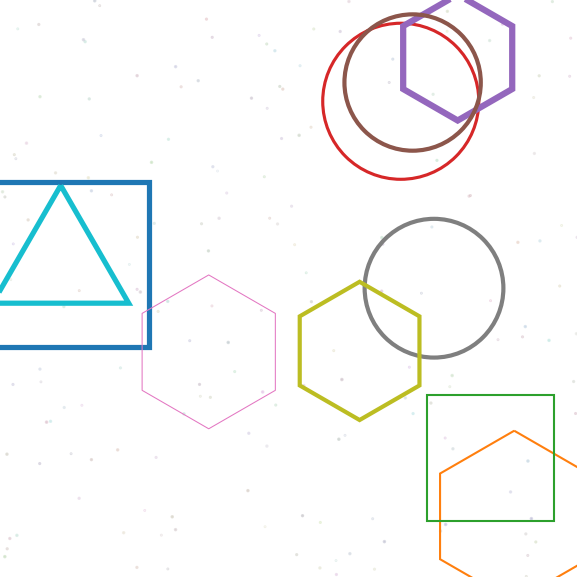[{"shape": "square", "thickness": 2.5, "radius": 0.71, "center": [0.116, 0.541]}, {"shape": "hexagon", "thickness": 1, "radius": 0.74, "center": [0.89, 0.105]}, {"shape": "square", "thickness": 1, "radius": 0.55, "center": [0.85, 0.206]}, {"shape": "circle", "thickness": 1.5, "radius": 0.68, "center": [0.694, 0.824]}, {"shape": "hexagon", "thickness": 3, "radius": 0.55, "center": [0.793, 0.899]}, {"shape": "circle", "thickness": 2, "radius": 0.59, "center": [0.714, 0.856]}, {"shape": "hexagon", "thickness": 0.5, "radius": 0.67, "center": [0.361, 0.39]}, {"shape": "circle", "thickness": 2, "radius": 0.6, "center": [0.752, 0.5]}, {"shape": "hexagon", "thickness": 2, "radius": 0.6, "center": [0.623, 0.392]}, {"shape": "triangle", "thickness": 2.5, "radius": 0.68, "center": [0.105, 0.542]}]